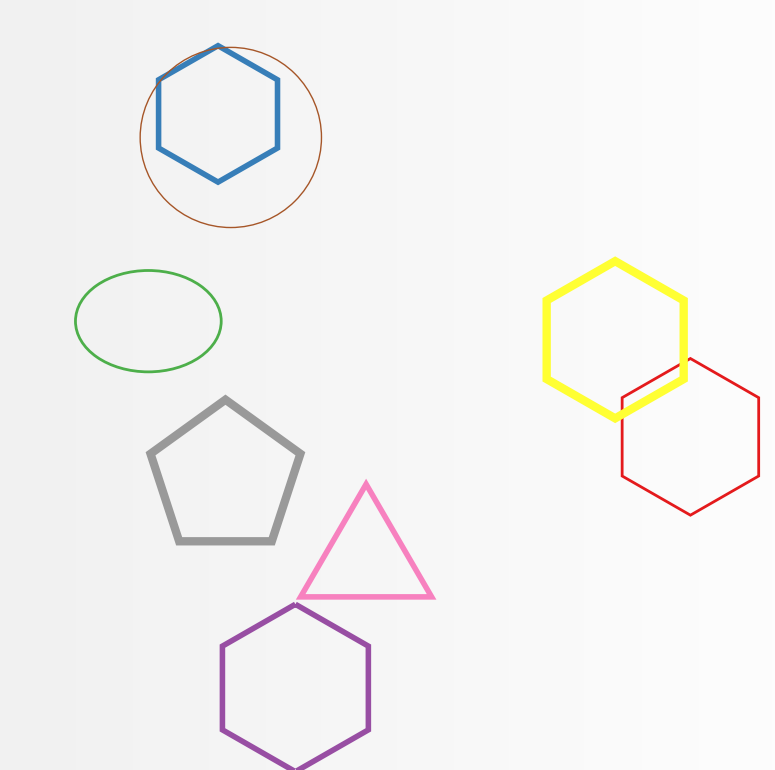[{"shape": "hexagon", "thickness": 1, "radius": 0.51, "center": [0.891, 0.433]}, {"shape": "hexagon", "thickness": 2, "radius": 0.44, "center": [0.281, 0.852]}, {"shape": "oval", "thickness": 1, "radius": 0.47, "center": [0.191, 0.583]}, {"shape": "hexagon", "thickness": 2, "radius": 0.54, "center": [0.381, 0.107]}, {"shape": "hexagon", "thickness": 3, "radius": 0.51, "center": [0.794, 0.559]}, {"shape": "circle", "thickness": 0.5, "radius": 0.58, "center": [0.298, 0.821]}, {"shape": "triangle", "thickness": 2, "radius": 0.49, "center": [0.472, 0.274]}, {"shape": "pentagon", "thickness": 3, "radius": 0.51, "center": [0.291, 0.379]}]